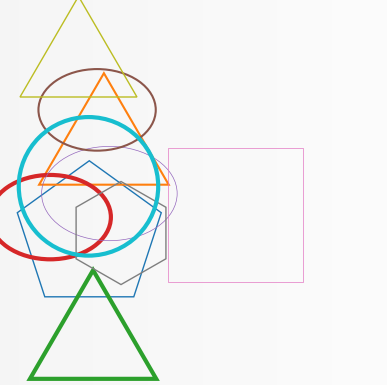[{"shape": "pentagon", "thickness": 1, "radius": 0.98, "center": [0.23, 0.387]}, {"shape": "triangle", "thickness": 1.5, "radius": 0.97, "center": [0.268, 0.617]}, {"shape": "triangle", "thickness": 3, "radius": 0.94, "center": [0.24, 0.11]}, {"shape": "oval", "thickness": 3, "radius": 0.78, "center": [0.13, 0.436]}, {"shape": "oval", "thickness": 0.5, "radius": 0.87, "center": [0.282, 0.497]}, {"shape": "oval", "thickness": 1.5, "radius": 0.76, "center": [0.251, 0.715]}, {"shape": "square", "thickness": 0.5, "radius": 0.87, "center": [0.608, 0.442]}, {"shape": "hexagon", "thickness": 1, "radius": 0.67, "center": [0.312, 0.395]}, {"shape": "triangle", "thickness": 1, "radius": 0.87, "center": [0.203, 0.835]}, {"shape": "circle", "thickness": 3, "radius": 0.9, "center": [0.228, 0.516]}]